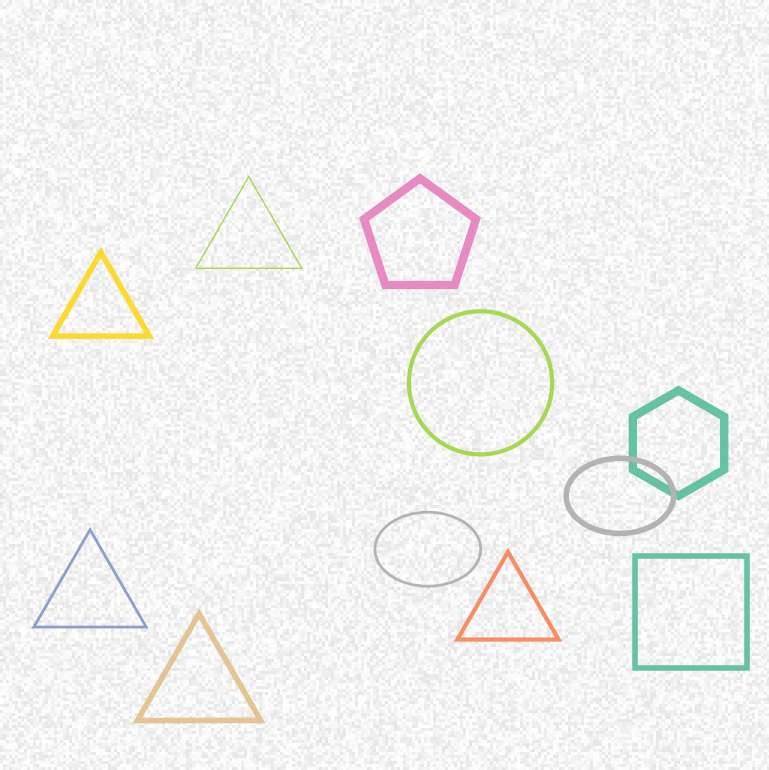[{"shape": "hexagon", "thickness": 3, "radius": 0.34, "center": [0.881, 0.424]}, {"shape": "square", "thickness": 2, "radius": 0.36, "center": [0.897, 0.205]}, {"shape": "triangle", "thickness": 1.5, "radius": 0.38, "center": [0.66, 0.207]}, {"shape": "triangle", "thickness": 1, "radius": 0.42, "center": [0.117, 0.228]}, {"shape": "pentagon", "thickness": 3, "radius": 0.38, "center": [0.545, 0.692]}, {"shape": "triangle", "thickness": 0.5, "radius": 0.4, "center": [0.323, 0.691]}, {"shape": "circle", "thickness": 1.5, "radius": 0.47, "center": [0.624, 0.503]}, {"shape": "triangle", "thickness": 2, "radius": 0.36, "center": [0.131, 0.6]}, {"shape": "triangle", "thickness": 2, "radius": 0.46, "center": [0.259, 0.111]}, {"shape": "oval", "thickness": 1, "radius": 0.34, "center": [0.556, 0.287]}, {"shape": "oval", "thickness": 2, "radius": 0.35, "center": [0.805, 0.356]}]